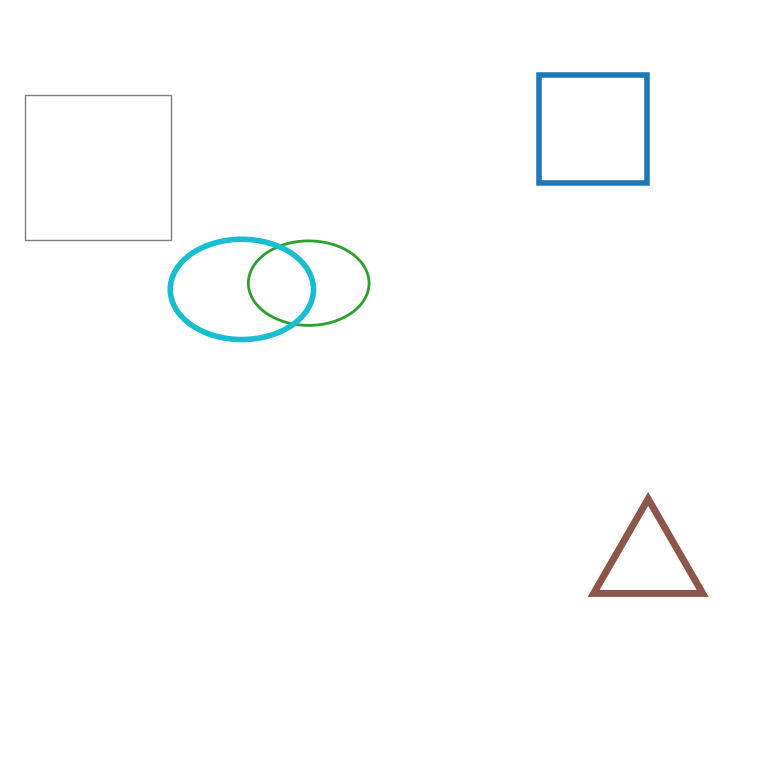[{"shape": "square", "thickness": 2, "radius": 0.35, "center": [0.77, 0.832]}, {"shape": "oval", "thickness": 1, "radius": 0.39, "center": [0.401, 0.632]}, {"shape": "triangle", "thickness": 2.5, "radius": 0.41, "center": [0.842, 0.27]}, {"shape": "square", "thickness": 0.5, "radius": 0.47, "center": [0.127, 0.783]}, {"shape": "oval", "thickness": 2, "radius": 0.47, "center": [0.314, 0.624]}]